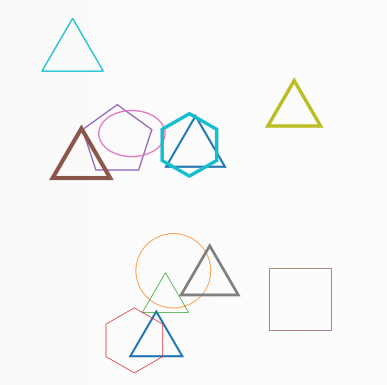[{"shape": "triangle", "thickness": 1.5, "radius": 0.44, "center": [0.505, 0.611]}, {"shape": "triangle", "thickness": 1.5, "radius": 0.39, "center": [0.403, 0.114]}, {"shape": "circle", "thickness": 0.5, "radius": 0.48, "center": [0.447, 0.297]}, {"shape": "triangle", "thickness": 0.5, "radius": 0.34, "center": [0.427, 0.223]}, {"shape": "hexagon", "thickness": 0.5, "radius": 0.42, "center": [0.347, 0.116]}, {"shape": "pentagon", "thickness": 1, "radius": 0.47, "center": [0.303, 0.634]}, {"shape": "triangle", "thickness": 3, "radius": 0.43, "center": [0.21, 0.581]}, {"shape": "square", "thickness": 0.5, "radius": 0.4, "center": [0.775, 0.224]}, {"shape": "oval", "thickness": 1, "radius": 0.43, "center": [0.34, 0.653]}, {"shape": "triangle", "thickness": 2, "radius": 0.43, "center": [0.541, 0.276]}, {"shape": "triangle", "thickness": 2.5, "radius": 0.39, "center": [0.759, 0.712]}, {"shape": "triangle", "thickness": 1, "radius": 0.46, "center": [0.187, 0.861]}, {"shape": "hexagon", "thickness": 2.5, "radius": 0.41, "center": [0.489, 0.624]}]